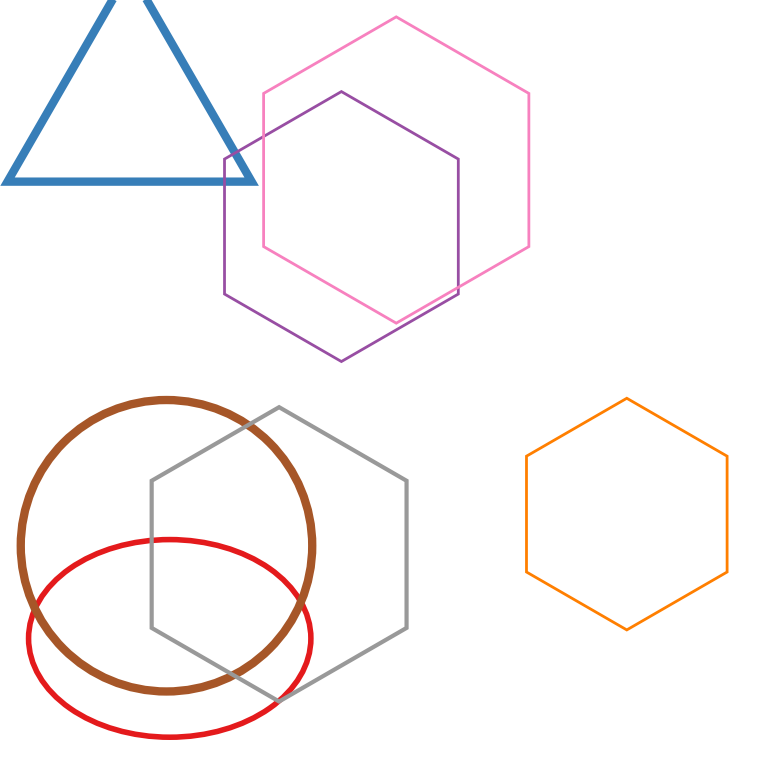[{"shape": "oval", "thickness": 2, "radius": 0.92, "center": [0.22, 0.171]}, {"shape": "triangle", "thickness": 3, "radius": 0.92, "center": [0.168, 0.856]}, {"shape": "hexagon", "thickness": 1, "radius": 0.88, "center": [0.443, 0.706]}, {"shape": "hexagon", "thickness": 1, "radius": 0.75, "center": [0.814, 0.332]}, {"shape": "circle", "thickness": 3, "radius": 0.95, "center": [0.216, 0.291]}, {"shape": "hexagon", "thickness": 1, "radius": 0.99, "center": [0.515, 0.779]}, {"shape": "hexagon", "thickness": 1.5, "radius": 0.96, "center": [0.362, 0.28]}]